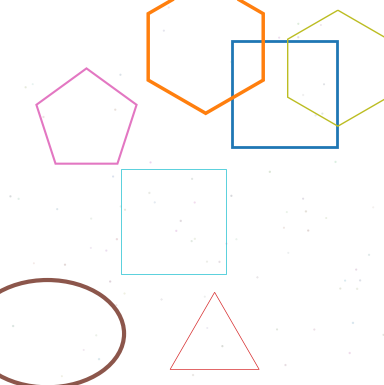[{"shape": "square", "thickness": 2, "radius": 0.68, "center": [0.739, 0.756]}, {"shape": "hexagon", "thickness": 2.5, "radius": 0.86, "center": [0.534, 0.878]}, {"shape": "triangle", "thickness": 0.5, "radius": 0.67, "center": [0.557, 0.107]}, {"shape": "oval", "thickness": 3, "radius": 1.0, "center": [0.123, 0.133]}, {"shape": "pentagon", "thickness": 1.5, "radius": 0.68, "center": [0.225, 0.686]}, {"shape": "hexagon", "thickness": 1, "radius": 0.75, "center": [0.878, 0.823]}, {"shape": "square", "thickness": 0.5, "radius": 0.68, "center": [0.45, 0.425]}]